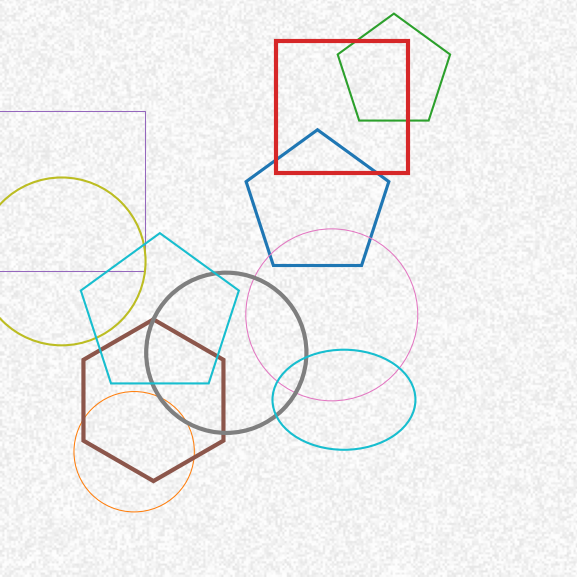[{"shape": "pentagon", "thickness": 1.5, "radius": 0.65, "center": [0.55, 0.644]}, {"shape": "circle", "thickness": 0.5, "radius": 0.52, "center": [0.232, 0.217]}, {"shape": "pentagon", "thickness": 1, "radius": 0.51, "center": [0.682, 0.873]}, {"shape": "square", "thickness": 2, "radius": 0.57, "center": [0.591, 0.814]}, {"shape": "square", "thickness": 0.5, "radius": 0.69, "center": [0.113, 0.669]}, {"shape": "hexagon", "thickness": 2, "radius": 0.7, "center": [0.266, 0.306]}, {"shape": "circle", "thickness": 0.5, "radius": 0.74, "center": [0.575, 0.454]}, {"shape": "circle", "thickness": 2, "radius": 0.69, "center": [0.392, 0.388]}, {"shape": "circle", "thickness": 1, "radius": 0.73, "center": [0.107, 0.546]}, {"shape": "pentagon", "thickness": 1, "radius": 0.72, "center": [0.277, 0.452]}, {"shape": "oval", "thickness": 1, "radius": 0.62, "center": [0.596, 0.307]}]